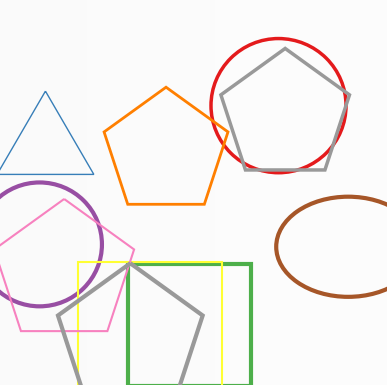[{"shape": "circle", "thickness": 2.5, "radius": 0.87, "center": [0.719, 0.726]}, {"shape": "triangle", "thickness": 1, "radius": 0.72, "center": [0.117, 0.619]}, {"shape": "square", "thickness": 3, "radius": 0.79, "center": [0.49, 0.156]}, {"shape": "circle", "thickness": 3, "radius": 0.8, "center": [0.102, 0.365]}, {"shape": "pentagon", "thickness": 2, "radius": 0.84, "center": [0.428, 0.605]}, {"shape": "square", "thickness": 1.5, "radius": 0.93, "center": [0.388, 0.134]}, {"shape": "oval", "thickness": 3, "radius": 0.93, "center": [0.899, 0.359]}, {"shape": "pentagon", "thickness": 1.5, "radius": 0.95, "center": [0.166, 0.293]}, {"shape": "pentagon", "thickness": 3, "radius": 0.98, "center": [0.336, 0.12]}, {"shape": "pentagon", "thickness": 2.5, "radius": 0.87, "center": [0.736, 0.7]}]